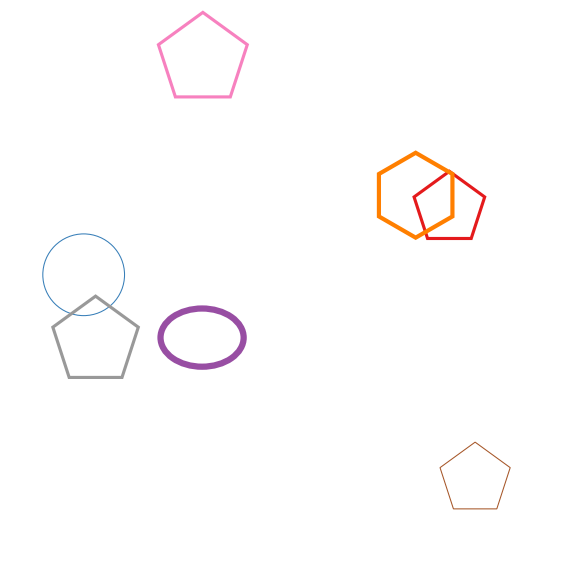[{"shape": "pentagon", "thickness": 1.5, "radius": 0.32, "center": [0.778, 0.638]}, {"shape": "circle", "thickness": 0.5, "radius": 0.35, "center": [0.145, 0.523]}, {"shape": "oval", "thickness": 3, "radius": 0.36, "center": [0.35, 0.415]}, {"shape": "hexagon", "thickness": 2, "radius": 0.37, "center": [0.72, 0.661]}, {"shape": "pentagon", "thickness": 0.5, "radius": 0.32, "center": [0.823, 0.17]}, {"shape": "pentagon", "thickness": 1.5, "radius": 0.4, "center": [0.351, 0.897]}, {"shape": "pentagon", "thickness": 1.5, "radius": 0.39, "center": [0.165, 0.409]}]